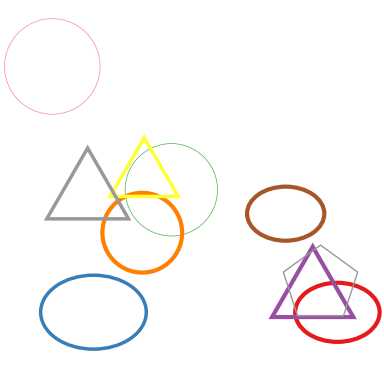[{"shape": "oval", "thickness": 3, "radius": 0.55, "center": [0.876, 0.189]}, {"shape": "oval", "thickness": 2.5, "radius": 0.69, "center": [0.243, 0.189]}, {"shape": "circle", "thickness": 0.5, "radius": 0.6, "center": [0.445, 0.507]}, {"shape": "triangle", "thickness": 3, "radius": 0.61, "center": [0.812, 0.237]}, {"shape": "circle", "thickness": 3, "radius": 0.52, "center": [0.37, 0.396]}, {"shape": "triangle", "thickness": 2.5, "radius": 0.51, "center": [0.375, 0.541]}, {"shape": "oval", "thickness": 3, "radius": 0.5, "center": [0.742, 0.445]}, {"shape": "circle", "thickness": 0.5, "radius": 0.62, "center": [0.136, 0.827]}, {"shape": "pentagon", "thickness": 1, "radius": 0.51, "center": [0.832, 0.262]}, {"shape": "triangle", "thickness": 2.5, "radius": 0.61, "center": [0.228, 0.493]}]